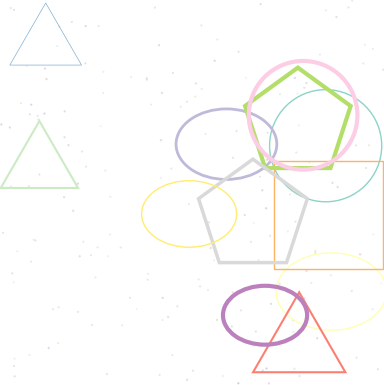[{"shape": "circle", "thickness": 1, "radius": 0.73, "center": [0.846, 0.622]}, {"shape": "oval", "thickness": 1, "radius": 0.72, "center": [0.861, 0.243]}, {"shape": "oval", "thickness": 2, "radius": 0.65, "center": [0.588, 0.626]}, {"shape": "triangle", "thickness": 1.5, "radius": 0.69, "center": [0.777, 0.102]}, {"shape": "triangle", "thickness": 0.5, "radius": 0.54, "center": [0.119, 0.885]}, {"shape": "square", "thickness": 1, "radius": 0.7, "center": [0.853, 0.442]}, {"shape": "pentagon", "thickness": 3, "radius": 0.72, "center": [0.774, 0.68]}, {"shape": "circle", "thickness": 3, "radius": 0.71, "center": [0.787, 0.701]}, {"shape": "pentagon", "thickness": 2.5, "radius": 0.74, "center": [0.657, 0.438]}, {"shape": "oval", "thickness": 3, "radius": 0.55, "center": [0.688, 0.181]}, {"shape": "triangle", "thickness": 1.5, "radius": 0.58, "center": [0.102, 0.57]}, {"shape": "oval", "thickness": 1, "radius": 0.62, "center": [0.491, 0.444]}]